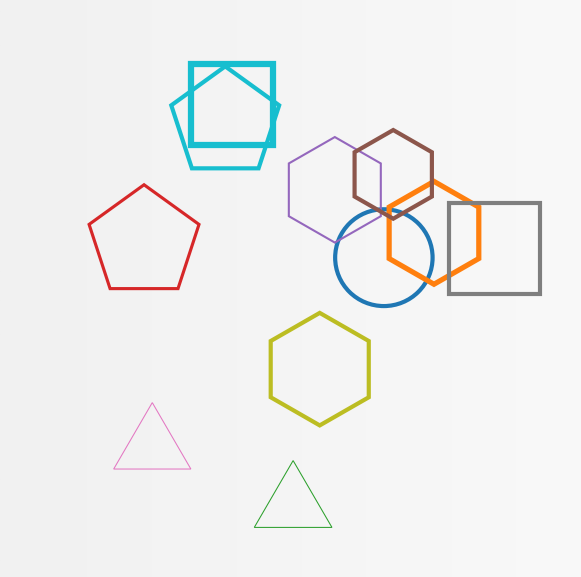[{"shape": "circle", "thickness": 2, "radius": 0.42, "center": [0.66, 0.553]}, {"shape": "hexagon", "thickness": 2.5, "radius": 0.45, "center": [0.747, 0.596]}, {"shape": "triangle", "thickness": 0.5, "radius": 0.39, "center": [0.504, 0.124]}, {"shape": "pentagon", "thickness": 1.5, "radius": 0.5, "center": [0.248, 0.58]}, {"shape": "hexagon", "thickness": 1, "radius": 0.46, "center": [0.576, 0.67]}, {"shape": "hexagon", "thickness": 2, "radius": 0.38, "center": [0.677, 0.697]}, {"shape": "triangle", "thickness": 0.5, "radius": 0.38, "center": [0.262, 0.225]}, {"shape": "square", "thickness": 2, "radius": 0.39, "center": [0.851, 0.569]}, {"shape": "hexagon", "thickness": 2, "radius": 0.49, "center": [0.55, 0.36]}, {"shape": "square", "thickness": 3, "radius": 0.35, "center": [0.399, 0.818]}, {"shape": "pentagon", "thickness": 2, "radius": 0.49, "center": [0.387, 0.787]}]